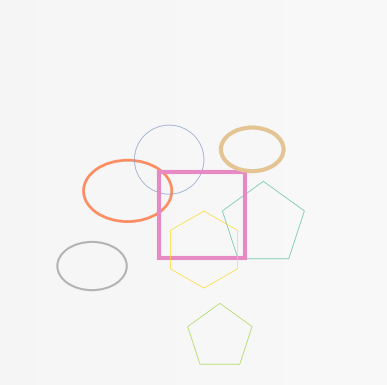[{"shape": "pentagon", "thickness": 0.5, "radius": 0.56, "center": [0.68, 0.418]}, {"shape": "oval", "thickness": 2, "radius": 0.57, "center": [0.329, 0.504]}, {"shape": "circle", "thickness": 0.5, "radius": 0.45, "center": [0.437, 0.585]}, {"shape": "square", "thickness": 3, "radius": 0.56, "center": [0.521, 0.441]}, {"shape": "pentagon", "thickness": 0.5, "radius": 0.44, "center": [0.567, 0.125]}, {"shape": "hexagon", "thickness": 0.5, "radius": 0.5, "center": [0.526, 0.352]}, {"shape": "oval", "thickness": 3, "radius": 0.4, "center": [0.651, 0.612]}, {"shape": "oval", "thickness": 1.5, "radius": 0.45, "center": [0.238, 0.309]}]